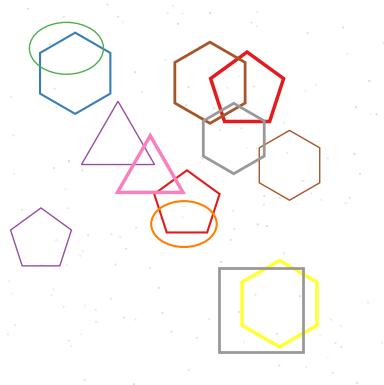[{"shape": "pentagon", "thickness": 2.5, "radius": 0.5, "center": [0.642, 0.765]}, {"shape": "pentagon", "thickness": 1.5, "radius": 0.45, "center": [0.486, 0.468]}, {"shape": "hexagon", "thickness": 1.5, "radius": 0.53, "center": [0.195, 0.81]}, {"shape": "oval", "thickness": 1, "radius": 0.48, "center": [0.173, 0.875]}, {"shape": "pentagon", "thickness": 1, "radius": 0.42, "center": [0.107, 0.377]}, {"shape": "triangle", "thickness": 1, "radius": 0.55, "center": [0.307, 0.627]}, {"shape": "oval", "thickness": 1.5, "radius": 0.43, "center": [0.478, 0.418]}, {"shape": "hexagon", "thickness": 2.5, "radius": 0.56, "center": [0.726, 0.211]}, {"shape": "hexagon", "thickness": 2, "radius": 0.53, "center": [0.545, 0.785]}, {"shape": "hexagon", "thickness": 1, "radius": 0.45, "center": [0.752, 0.571]}, {"shape": "triangle", "thickness": 2.5, "radius": 0.49, "center": [0.39, 0.549]}, {"shape": "hexagon", "thickness": 2, "radius": 0.46, "center": [0.607, 0.64]}, {"shape": "square", "thickness": 2, "radius": 0.54, "center": [0.678, 0.195]}]